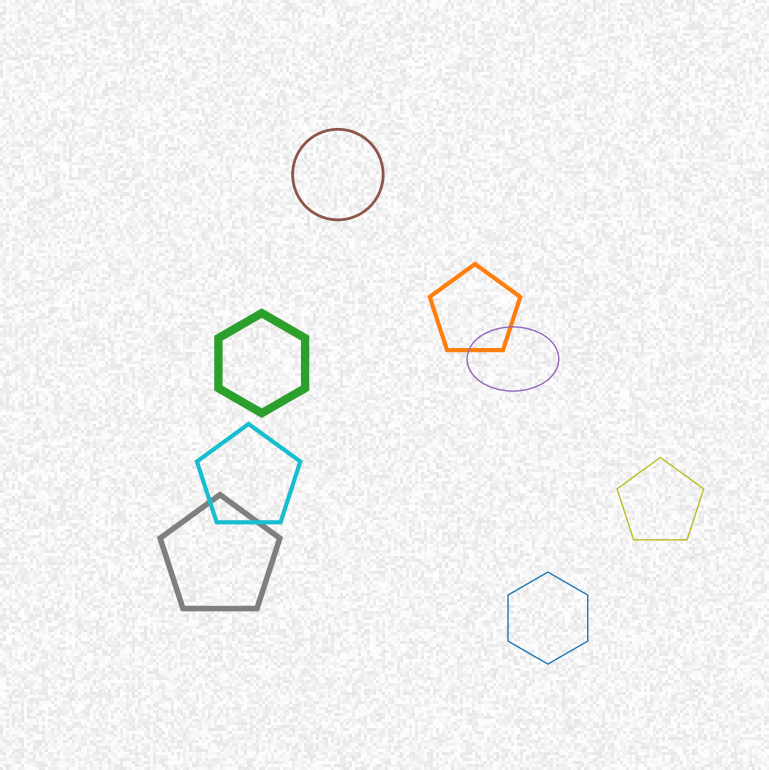[{"shape": "hexagon", "thickness": 0.5, "radius": 0.3, "center": [0.712, 0.197]}, {"shape": "pentagon", "thickness": 1.5, "radius": 0.31, "center": [0.617, 0.595]}, {"shape": "hexagon", "thickness": 3, "radius": 0.32, "center": [0.34, 0.528]}, {"shape": "oval", "thickness": 0.5, "radius": 0.3, "center": [0.666, 0.534]}, {"shape": "circle", "thickness": 1, "radius": 0.29, "center": [0.439, 0.773]}, {"shape": "pentagon", "thickness": 2, "radius": 0.41, "center": [0.286, 0.276]}, {"shape": "pentagon", "thickness": 0.5, "radius": 0.3, "center": [0.858, 0.347]}, {"shape": "pentagon", "thickness": 1.5, "radius": 0.35, "center": [0.323, 0.379]}]